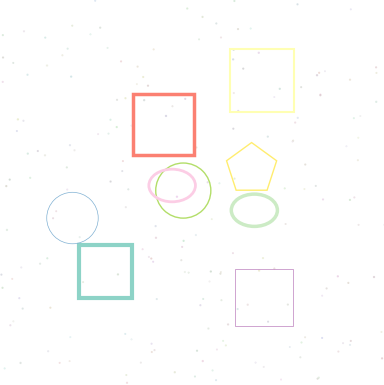[{"shape": "square", "thickness": 3, "radius": 0.34, "center": [0.275, 0.295]}, {"shape": "square", "thickness": 1.5, "radius": 0.41, "center": [0.681, 0.791]}, {"shape": "square", "thickness": 2.5, "radius": 0.39, "center": [0.425, 0.677]}, {"shape": "circle", "thickness": 0.5, "radius": 0.33, "center": [0.188, 0.434]}, {"shape": "circle", "thickness": 1, "radius": 0.36, "center": [0.476, 0.505]}, {"shape": "oval", "thickness": 2, "radius": 0.3, "center": [0.447, 0.518]}, {"shape": "square", "thickness": 0.5, "radius": 0.37, "center": [0.686, 0.228]}, {"shape": "oval", "thickness": 2.5, "radius": 0.3, "center": [0.661, 0.454]}, {"shape": "pentagon", "thickness": 1, "radius": 0.34, "center": [0.653, 0.561]}]